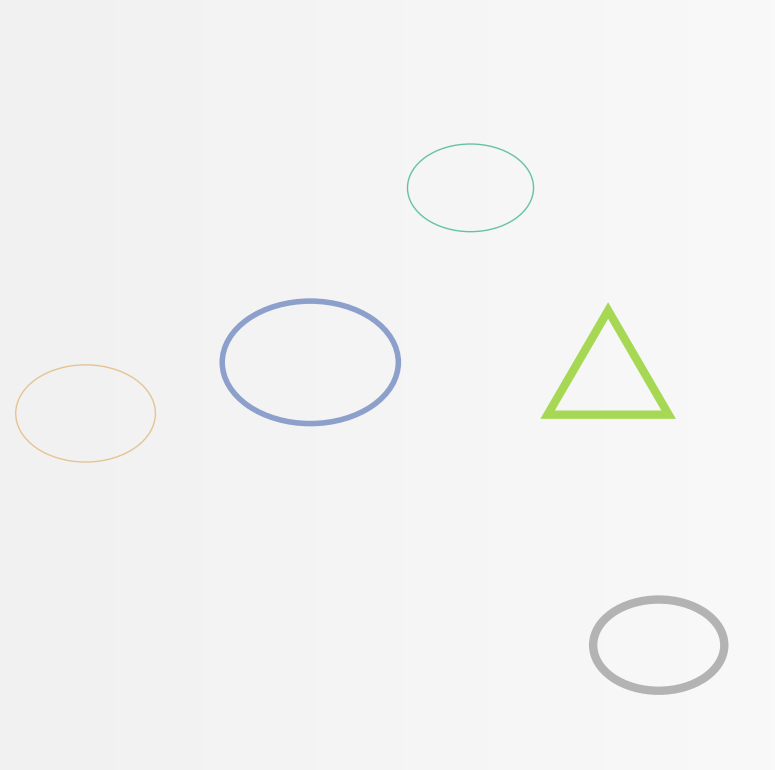[{"shape": "oval", "thickness": 0.5, "radius": 0.41, "center": [0.607, 0.756]}, {"shape": "oval", "thickness": 2, "radius": 0.57, "center": [0.4, 0.529]}, {"shape": "triangle", "thickness": 3, "radius": 0.45, "center": [0.785, 0.507]}, {"shape": "oval", "thickness": 0.5, "radius": 0.45, "center": [0.11, 0.463]}, {"shape": "oval", "thickness": 3, "radius": 0.42, "center": [0.85, 0.162]}]